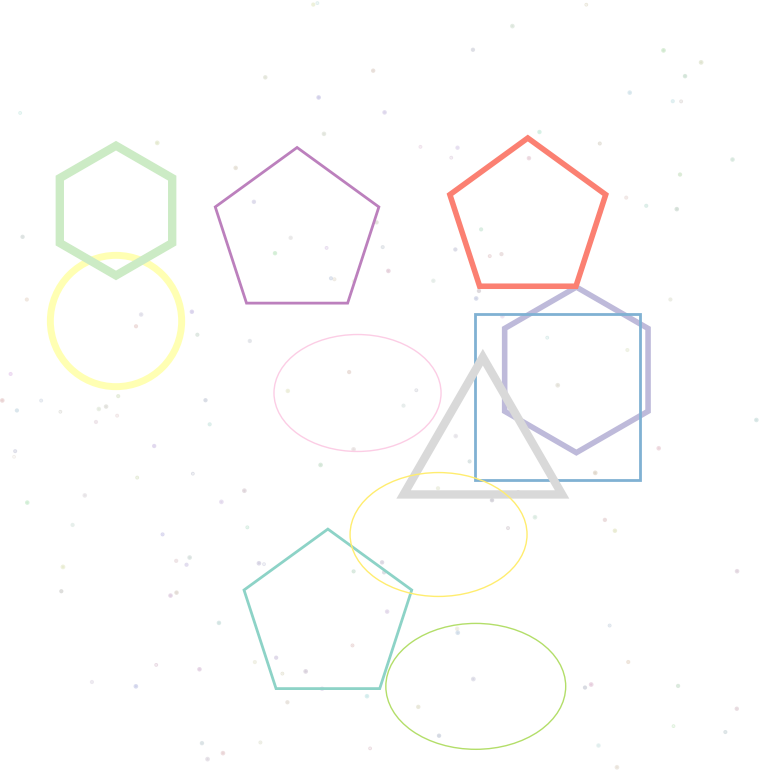[{"shape": "pentagon", "thickness": 1, "radius": 0.57, "center": [0.426, 0.198]}, {"shape": "circle", "thickness": 2.5, "radius": 0.43, "center": [0.151, 0.583]}, {"shape": "hexagon", "thickness": 2, "radius": 0.54, "center": [0.749, 0.52]}, {"shape": "pentagon", "thickness": 2, "radius": 0.53, "center": [0.685, 0.714]}, {"shape": "square", "thickness": 1, "radius": 0.54, "center": [0.724, 0.484]}, {"shape": "oval", "thickness": 0.5, "radius": 0.58, "center": [0.618, 0.109]}, {"shape": "oval", "thickness": 0.5, "radius": 0.54, "center": [0.464, 0.49]}, {"shape": "triangle", "thickness": 3, "radius": 0.59, "center": [0.627, 0.417]}, {"shape": "pentagon", "thickness": 1, "radius": 0.56, "center": [0.386, 0.697]}, {"shape": "hexagon", "thickness": 3, "radius": 0.42, "center": [0.151, 0.727]}, {"shape": "oval", "thickness": 0.5, "radius": 0.57, "center": [0.57, 0.306]}]